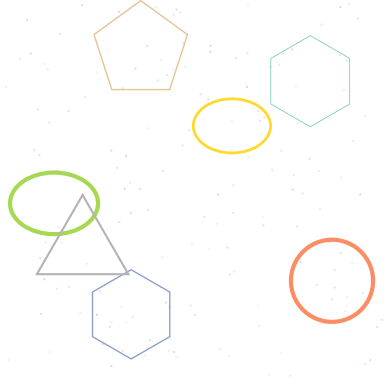[{"shape": "hexagon", "thickness": 0.5, "radius": 0.59, "center": [0.806, 0.789]}, {"shape": "circle", "thickness": 3, "radius": 0.53, "center": [0.862, 0.271]}, {"shape": "hexagon", "thickness": 1, "radius": 0.58, "center": [0.341, 0.184]}, {"shape": "oval", "thickness": 3, "radius": 0.57, "center": [0.14, 0.472]}, {"shape": "oval", "thickness": 2, "radius": 0.5, "center": [0.602, 0.673]}, {"shape": "pentagon", "thickness": 1, "radius": 0.64, "center": [0.366, 0.871]}, {"shape": "triangle", "thickness": 1.5, "radius": 0.69, "center": [0.215, 0.356]}]